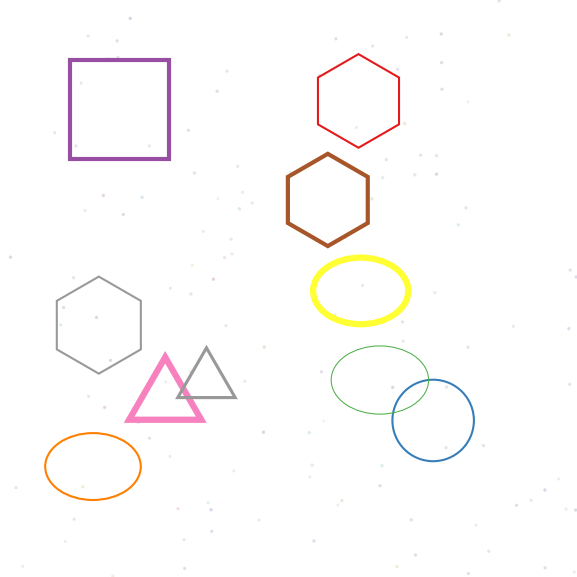[{"shape": "hexagon", "thickness": 1, "radius": 0.41, "center": [0.621, 0.824]}, {"shape": "circle", "thickness": 1, "radius": 0.35, "center": [0.75, 0.271]}, {"shape": "oval", "thickness": 0.5, "radius": 0.42, "center": [0.658, 0.341]}, {"shape": "square", "thickness": 2, "radius": 0.43, "center": [0.207, 0.809]}, {"shape": "oval", "thickness": 1, "radius": 0.41, "center": [0.161, 0.191]}, {"shape": "oval", "thickness": 3, "radius": 0.41, "center": [0.625, 0.495]}, {"shape": "hexagon", "thickness": 2, "radius": 0.4, "center": [0.568, 0.653]}, {"shape": "triangle", "thickness": 3, "radius": 0.36, "center": [0.286, 0.308]}, {"shape": "hexagon", "thickness": 1, "radius": 0.42, "center": [0.171, 0.436]}, {"shape": "triangle", "thickness": 1.5, "radius": 0.29, "center": [0.358, 0.339]}]